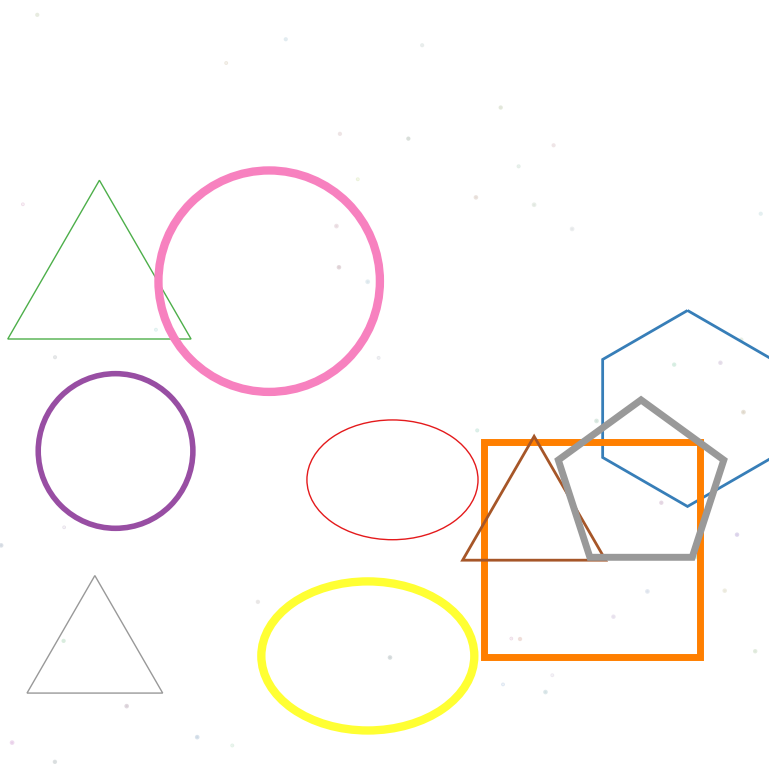[{"shape": "oval", "thickness": 0.5, "radius": 0.56, "center": [0.51, 0.377]}, {"shape": "hexagon", "thickness": 1, "radius": 0.64, "center": [0.893, 0.47]}, {"shape": "triangle", "thickness": 0.5, "radius": 0.69, "center": [0.129, 0.628]}, {"shape": "circle", "thickness": 2, "radius": 0.5, "center": [0.15, 0.414]}, {"shape": "square", "thickness": 2.5, "radius": 0.7, "center": [0.769, 0.286]}, {"shape": "oval", "thickness": 3, "radius": 0.69, "center": [0.478, 0.148]}, {"shape": "triangle", "thickness": 1, "radius": 0.54, "center": [0.694, 0.326]}, {"shape": "circle", "thickness": 3, "radius": 0.72, "center": [0.35, 0.635]}, {"shape": "triangle", "thickness": 0.5, "radius": 0.51, "center": [0.123, 0.151]}, {"shape": "pentagon", "thickness": 2.5, "radius": 0.56, "center": [0.833, 0.368]}]